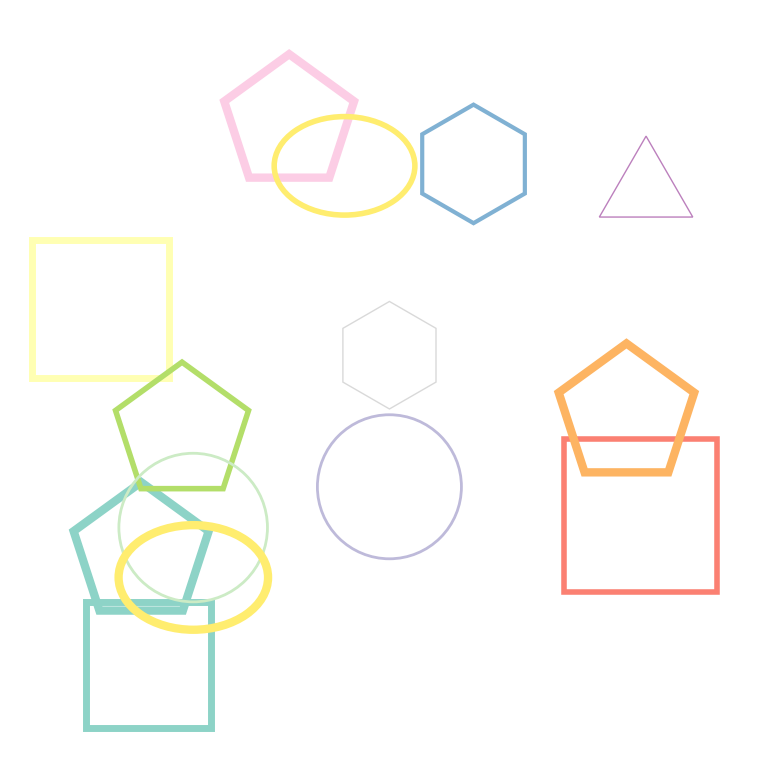[{"shape": "pentagon", "thickness": 3, "radius": 0.46, "center": [0.183, 0.282]}, {"shape": "square", "thickness": 2.5, "radius": 0.41, "center": [0.193, 0.136]}, {"shape": "square", "thickness": 2.5, "radius": 0.45, "center": [0.13, 0.599]}, {"shape": "circle", "thickness": 1, "radius": 0.47, "center": [0.506, 0.368]}, {"shape": "square", "thickness": 2, "radius": 0.5, "center": [0.832, 0.331]}, {"shape": "hexagon", "thickness": 1.5, "radius": 0.38, "center": [0.615, 0.787]}, {"shape": "pentagon", "thickness": 3, "radius": 0.46, "center": [0.814, 0.461]}, {"shape": "pentagon", "thickness": 2, "radius": 0.45, "center": [0.236, 0.439]}, {"shape": "pentagon", "thickness": 3, "radius": 0.44, "center": [0.376, 0.841]}, {"shape": "hexagon", "thickness": 0.5, "radius": 0.35, "center": [0.506, 0.539]}, {"shape": "triangle", "thickness": 0.5, "radius": 0.35, "center": [0.839, 0.753]}, {"shape": "circle", "thickness": 1, "radius": 0.48, "center": [0.251, 0.315]}, {"shape": "oval", "thickness": 3, "radius": 0.49, "center": [0.251, 0.25]}, {"shape": "oval", "thickness": 2, "radius": 0.46, "center": [0.447, 0.785]}]